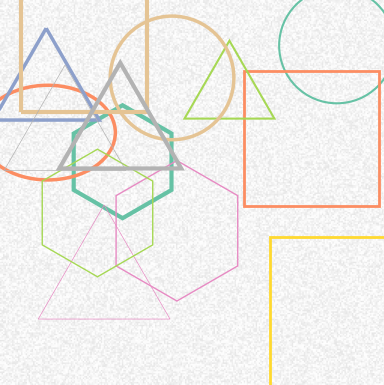[{"shape": "hexagon", "thickness": 3, "radius": 0.73, "center": [0.318, 0.58]}, {"shape": "circle", "thickness": 1.5, "radius": 0.75, "center": [0.875, 0.882]}, {"shape": "oval", "thickness": 2.5, "radius": 0.88, "center": [0.124, 0.656]}, {"shape": "square", "thickness": 2, "radius": 0.87, "center": [0.809, 0.64]}, {"shape": "triangle", "thickness": 2.5, "radius": 0.79, "center": [0.12, 0.768]}, {"shape": "hexagon", "thickness": 1, "radius": 0.91, "center": [0.46, 0.401]}, {"shape": "triangle", "thickness": 0.5, "radius": 0.99, "center": [0.27, 0.27]}, {"shape": "triangle", "thickness": 1.5, "radius": 0.67, "center": [0.596, 0.759]}, {"shape": "hexagon", "thickness": 1, "radius": 0.83, "center": [0.253, 0.447]}, {"shape": "square", "thickness": 2, "radius": 0.96, "center": [0.894, 0.191]}, {"shape": "square", "thickness": 3, "radius": 0.81, "center": [0.218, 0.873]}, {"shape": "circle", "thickness": 2.5, "radius": 0.8, "center": [0.447, 0.798]}, {"shape": "triangle", "thickness": 0.5, "radius": 0.91, "center": [0.169, 0.648]}, {"shape": "triangle", "thickness": 3, "radius": 0.91, "center": [0.312, 0.654]}]